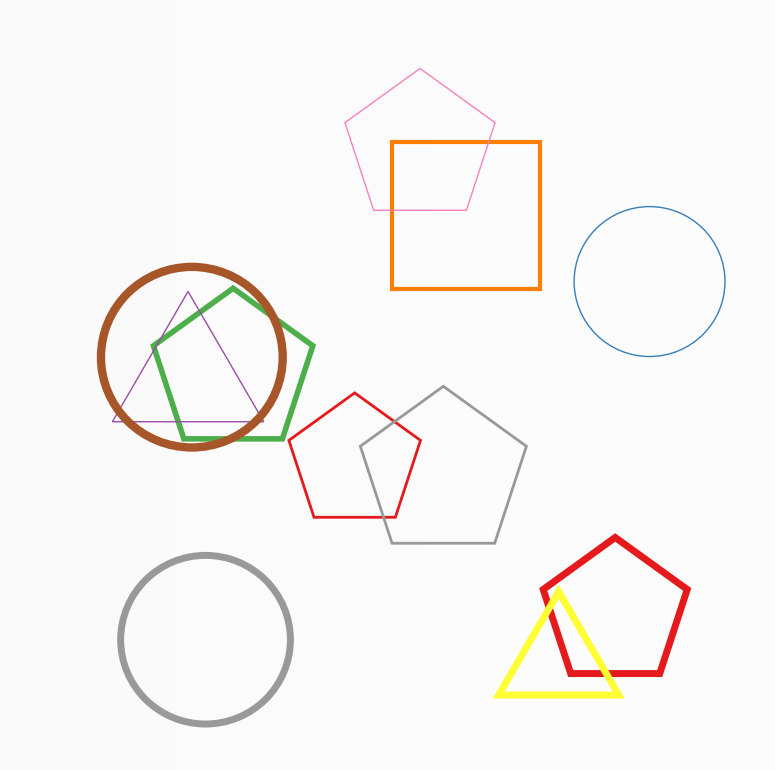[{"shape": "pentagon", "thickness": 2.5, "radius": 0.49, "center": [0.794, 0.204]}, {"shape": "pentagon", "thickness": 1, "radius": 0.45, "center": [0.458, 0.4]}, {"shape": "circle", "thickness": 0.5, "radius": 0.49, "center": [0.838, 0.634]}, {"shape": "pentagon", "thickness": 2, "radius": 0.54, "center": [0.301, 0.518]}, {"shape": "triangle", "thickness": 0.5, "radius": 0.56, "center": [0.243, 0.509]}, {"shape": "square", "thickness": 1.5, "radius": 0.48, "center": [0.601, 0.72]}, {"shape": "triangle", "thickness": 2.5, "radius": 0.45, "center": [0.721, 0.142]}, {"shape": "circle", "thickness": 3, "radius": 0.59, "center": [0.248, 0.536]}, {"shape": "pentagon", "thickness": 0.5, "radius": 0.51, "center": [0.542, 0.809]}, {"shape": "circle", "thickness": 2.5, "radius": 0.55, "center": [0.265, 0.169]}, {"shape": "pentagon", "thickness": 1, "radius": 0.56, "center": [0.572, 0.386]}]